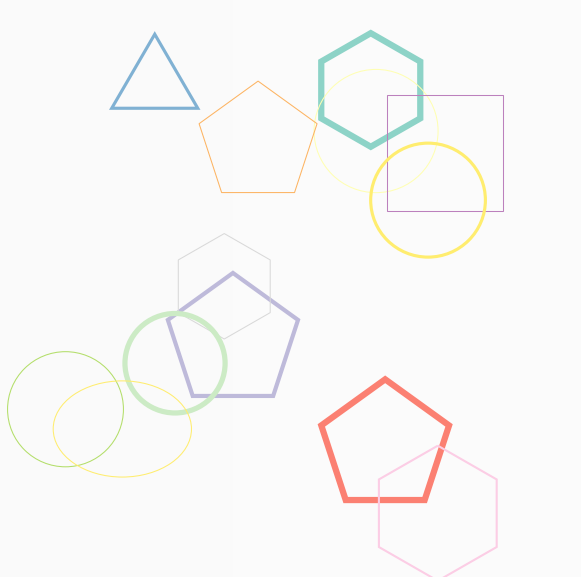[{"shape": "hexagon", "thickness": 3, "radius": 0.49, "center": [0.638, 0.843]}, {"shape": "circle", "thickness": 0.5, "radius": 0.53, "center": [0.647, 0.772]}, {"shape": "pentagon", "thickness": 2, "radius": 0.59, "center": [0.401, 0.409]}, {"shape": "pentagon", "thickness": 3, "radius": 0.58, "center": [0.663, 0.227]}, {"shape": "triangle", "thickness": 1.5, "radius": 0.43, "center": [0.266, 0.854]}, {"shape": "pentagon", "thickness": 0.5, "radius": 0.53, "center": [0.444, 0.752]}, {"shape": "circle", "thickness": 0.5, "radius": 0.5, "center": [0.113, 0.29]}, {"shape": "hexagon", "thickness": 1, "radius": 0.59, "center": [0.753, 0.11]}, {"shape": "hexagon", "thickness": 0.5, "radius": 0.46, "center": [0.386, 0.503]}, {"shape": "square", "thickness": 0.5, "radius": 0.5, "center": [0.766, 0.734]}, {"shape": "circle", "thickness": 2.5, "radius": 0.43, "center": [0.301, 0.37]}, {"shape": "oval", "thickness": 0.5, "radius": 0.59, "center": [0.21, 0.256]}, {"shape": "circle", "thickness": 1.5, "radius": 0.49, "center": [0.736, 0.653]}]